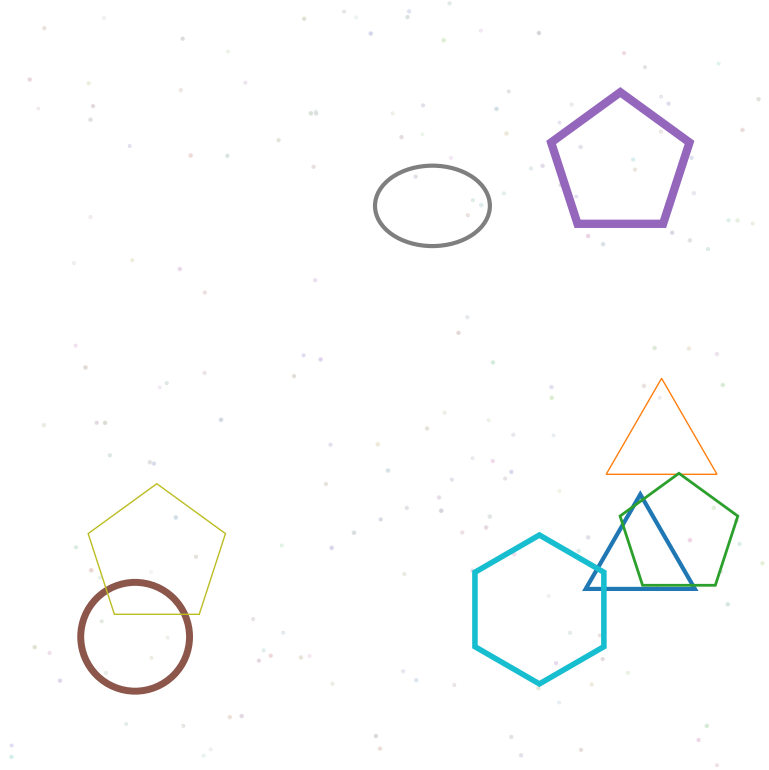[{"shape": "triangle", "thickness": 1.5, "radius": 0.41, "center": [0.832, 0.276]}, {"shape": "triangle", "thickness": 0.5, "radius": 0.42, "center": [0.859, 0.426]}, {"shape": "pentagon", "thickness": 1, "radius": 0.4, "center": [0.882, 0.305]}, {"shape": "pentagon", "thickness": 3, "radius": 0.47, "center": [0.806, 0.786]}, {"shape": "circle", "thickness": 2.5, "radius": 0.35, "center": [0.175, 0.173]}, {"shape": "oval", "thickness": 1.5, "radius": 0.37, "center": [0.562, 0.733]}, {"shape": "pentagon", "thickness": 0.5, "radius": 0.47, "center": [0.204, 0.278]}, {"shape": "hexagon", "thickness": 2, "radius": 0.48, "center": [0.701, 0.208]}]